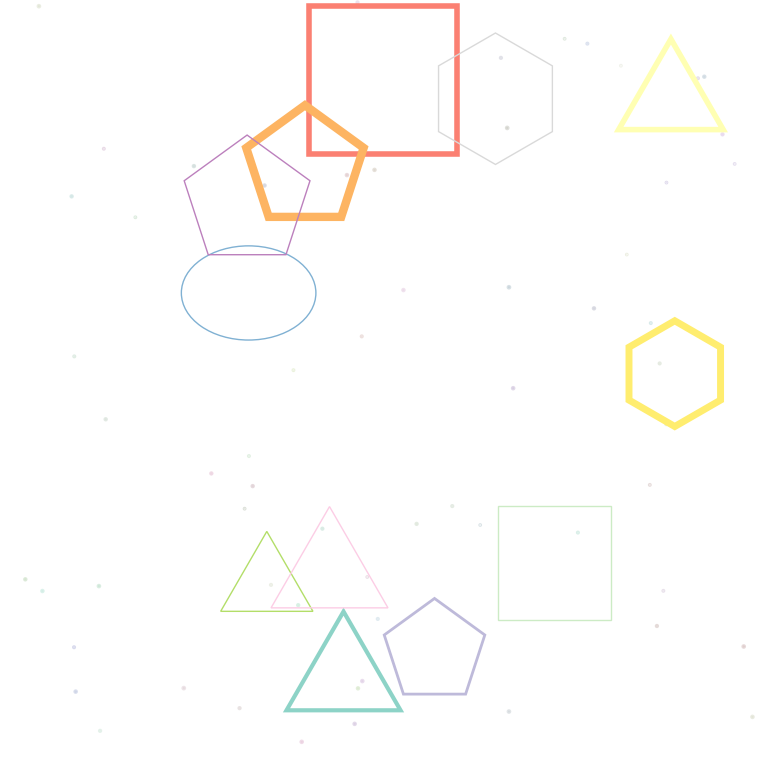[{"shape": "triangle", "thickness": 1.5, "radius": 0.43, "center": [0.446, 0.12]}, {"shape": "triangle", "thickness": 2, "radius": 0.39, "center": [0.871, 0.871]}, {"shape": "pentagon", "thickness": 1, "radius": 0.34, "center": [0.564, 0.154]}, {"shape": "square", "thickness": 2, "radius": 0.48, "center": [0.498, 0.896]}, {"shape": "oval", "thickness": 0.5, "radius": 0.44, "center": [0.323, 0.62]}, {"shape": "pentagon", "thickness": 3, "radius": 0.4, "center": [0.396, 0.783]}, {"shape": "triangle", "thickness": 0.5, "radius": 0.35, "center": [0.346, 0.241]}, {"shape": "triangle", "thickness": 0.5, "radius": 0.44, "center": [0.428, 0.254]}, {"shape": "hexagon", "thickness": 0.5, "radius": 0.43, "center": [0.643, 0.872]}, {"shape": "pentagon", "thickness": 0.5, "radius": 0.43, "center": [0.321, 0.739]}, {"shape": "square", "thickness": 0.5, "radius": 0.37, "center": [0.72, 0.269]}, {"shape": "hexagon", "thickness": 2.5, "radius": 0.34, "center": [0.876, 0.515]}]